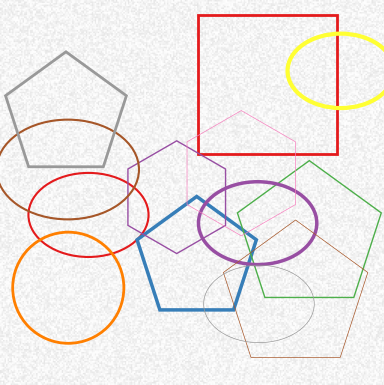[{"shape": "oval", "thickness": 1.5, "radius": 0.78, "center": [0.23, 0.442]}, {"shape": "square", "thickness": 2, "radius": 0.9, "center": [0.695, 0.781]}, {"shape": "pentagon", "thickness": 2.5, "radius": 0.81, "center": [0.511, 0.327]}, {"shape": "pentagon", "thickness": 1, "radius": 0.98, "center": [0.803, 0.386]}, {"shape": "oval", "thickness": 2.5, "radius": 0.77, "center": [0.669, 0.42]}, {"shape": "hexagon", "thickness": 1, "radius": 0.73, "center": [0.459, 0.488]}, {"shape": "circle", "thickness": 2, "radius": 0.72, "center": [0.177, 0.253]}, {"shape": "oval", "thickness": 3, "radius": 0.69, "center": [0.885, 0.816]}, {"shape": "oval", "thickness": 1.5, "radius": 0.93, "center": [0.176, 0.56]}, {"shape": "pentagon", "thickness": 0.5, "radius": 0.99, "center": [0.768, 0.231]}, {"shape": "hexagon", "thickness": 0.5, "radius": 0.81, "center": [0.627, 0.55]}, {"shape": "pentagon", "thickness": 2, "radius": 0.83, "center": [0.171, 0.7]}, {"shape": "oval", "thickness": 0.5, "radius": 0.72, "center": [0.673, 0.211]}]